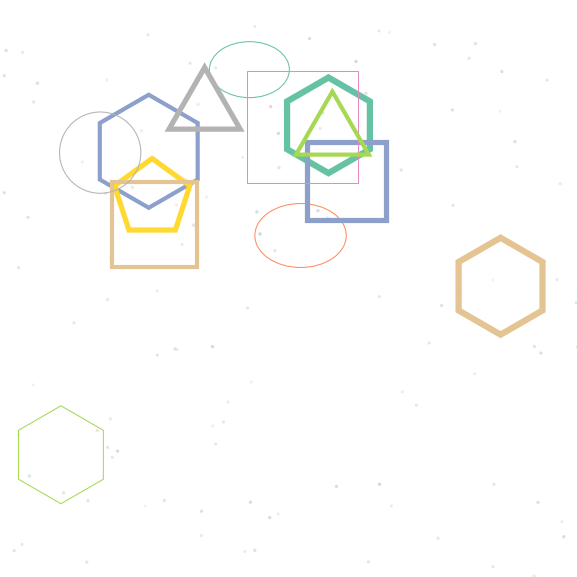[{"shape": "hexagon", "thickness": 3, "radius": 0.41, "center": [0.569, 0.782]}, {"shape": "oval", "thickness": 0.5, "radius": 0.35, "center": [0.432, 0.879]}, {"shape": "oval", "thickness": 0.5, "radius": 0.4, "center": [0.52, 0.591]}, {"shape": "hexagon", "thickness": 2, "radius": 0.49, "center": [0.258, 0.737]}, {"shape": "square", "thickness": 2.5, "radius": 0.34, "center": [0.6, 0.686]}, {"shape": "square", "thickness": 0.5, "radius": 0.48, "center": [0.523, 0.779]}, {"shape": "triangle", "thickness": 2, "radius": 0.36, "center": [0.576, 0.768]}, {"shape": "hexagon", "thickness": 0.5, "radius": 0.42, "center": [0.106, 0.212]}, {"shape": "pentagon", "thickness": 2.5, "radius": 0.34, "center": [0.263, 0.656]}, {"shape": "hexagon", "thickness": 3, "radius": 0.42, "center": [0.867, 0.504]}, {"shape": "square", "thickness": 2, "radius": 0.37, "center": [0.268, 0.611]}, {"shape": "circle", "thickness": 0.5, "radius": 0.35, "center": [0.174, 0.735]}, {"shape": "triangle", "thickness": 2.5, "radius": 0.36, "center": [0.354, 0.811]}]